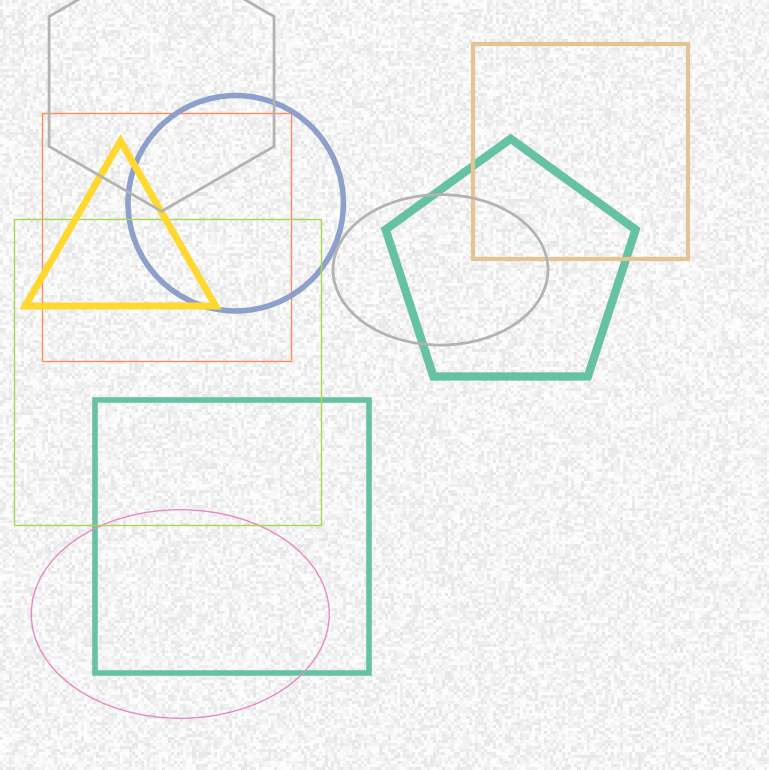[{"shape": "square", "thickness": 2, "radius": 0.89, "center": [0.301, 0.303]}, {"shape": "pentagon", "thickness": 3, "radius": 0.85, "center": [0.663, 0.649]}, {"shape": "square", "thickness": 0.5, "radius": 0.81, "center": [0.216, 0.692]}, {"shape": "circle", "thickness": 2, "radius": 0.7, "center": [0.306, 0.736]}, {"shape": "oval", "thickness": 0.5, "radius": 0.97, "center": [0.234, 0.203]}, {"shape": "square", "thickness": 0.5, "radius": 0.99, "center": [0.217, 0.517]}, {"shape": "triangle", "thickness": 2.5, "radius": 0.71, "center": [0.156, 0.674]}, {"shape": "square", "thickness": 1.5, "radius": 0.7, "center": [0.754, 0.803]}, {"shape": "hexagon", "thickness": 1, "radius": 0.84, "center": [0.21, 0.894]}, {"shape": "oval", "thickness": 1, "radius": 0.7, "center": [0.572, 0.65]}]